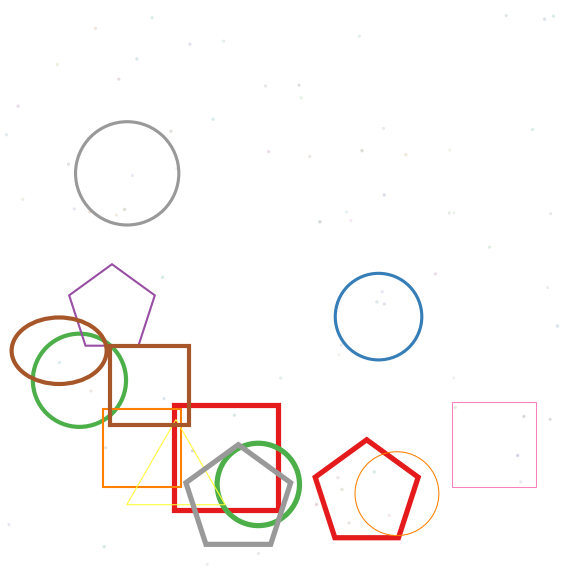[{"shape": "pentagon", "thickness": 2.5, "radius": 0.47, "center": [0.635, 0.144]}, {"shape": "square", "thickness": 2.5, "radius": 0.45, "center": [0.391, 0.207]}, {"shape": "circle", "thickness": 1.5, "radius": 0.37, "center": [0.655, 0.451]}, {"shape": "circle", "thickness": 2, "radius": 0.4, "center": [0.138, 0.341]}, {"shape": "circle", "thickness": 2.5, "radius": 0.36, "center": [0.447, 0.16]}, {"shape": "pentagon", "thickness": 1, "radius": 0.39, "center": [0.194, 0.464]}, {"shape": "square", "thickness": 1, "radius": 0.34, "center": [0.246, 0.224]}, {"shape": "circle", "thickness": 0.5, "radius": 0.36, "center": [0.687, 0.144]}, {"shape": "triangle", "thickness": 0.5, "radius": 0.49, "center": [0.305, 0.174]}, {"shape": "oval", "thickness": 2, "radius": 0.41, "center": [0.102, 0.392]}, {"shape": "square", "thickness": 2, "radius": 0.34, "center": [0.259, 0.331]}, {"shape": "square", "thickness": 0.5, "radius": 0.37, "center": [0.856, 0.23]}, {"shape": "pentagon", "thickness": 2.5, "radius": 0.48, "center": [0.413, 0.134]}, {"shape": "circle", "thickness": 1.5, "radius": 0.45, "center": [0.22, 0.699]}]